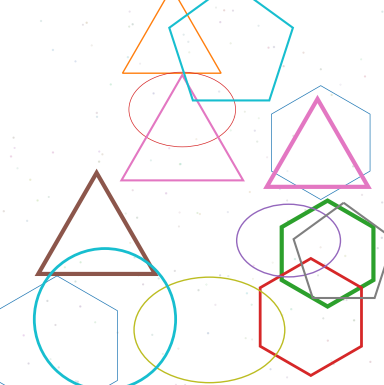[{"shape": "hexagon", "thickness": 0.5, "radius": 0.74, "center": [0.833, 0.63]}, {"shape": "hexagon", "thickness": 0.5, "radius": 0.91, "center": [0.148, 0.102]}, {"shape": "triangle", "thickness": 1, "radius": 0.74, "center": [0.446, 0.884]}, {"shape": "hexagon", "thickness": 3, "radius": 0.69, "center": [0.851, 0.341]}, {"shape": "hexagon", "thickness": 2, "radius": 0.76, "center": [0.807, 0.177]}, {"shape": "oval", "thickness": 0.5, "radius": 0.69, "center": [0.473, 0.716]}, {"shape": "oval", "thickness": 1, "radius": 0.67, "center": [0.75, 0.375]}, {"shape": "triangle", "thickness": 3, "radius": 0.88, "center": [0.251, 0.376]}, {"shape": "triangle", "thickness": 3, "radius": 0.76, "center": [0.825, 0.591]}, {"shape": "triangle", "thickness": 1.5, "radius": 0.91, "center": [0.473, 0.623]}, {"shape": "pentagon", "thickness": 1.5, "radius": 0.68, "center": [0.893, 0.337]}, {"shape": "oval", "thickness": 1, "radius": 0.98, "center": [0.544, 0.143]}, {"shape": "circle", "thickness": 2, "radius": 0.92, "center": [0.273, 0.171]}, {"shape": "pentagon", "thickness": 1.5, "radius": 0.84, "center": [0.6, 0.876]}]